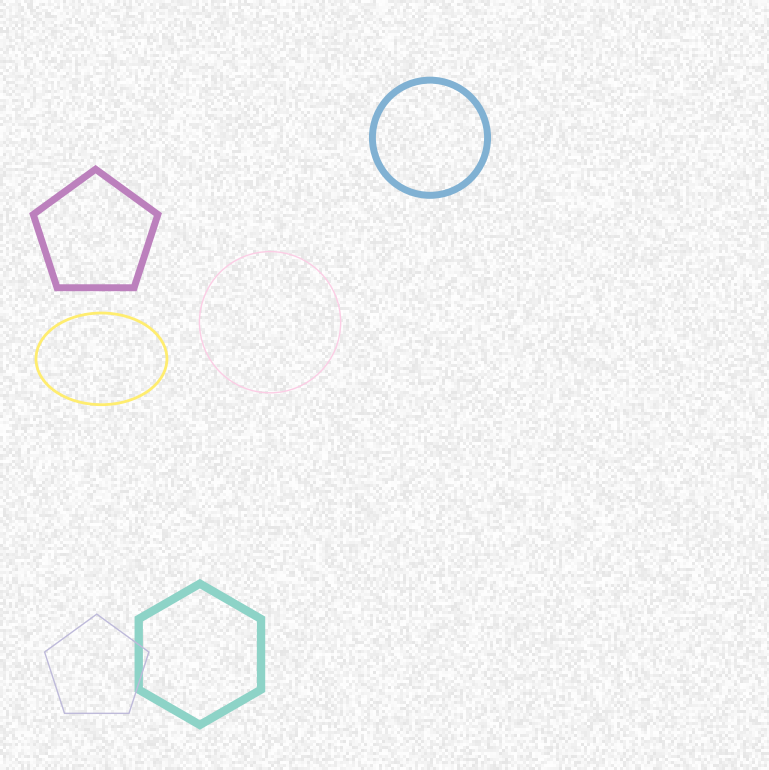[{"shape": "hexagon", "thickness": 3, "radius": 0.46, "center": [0.26, 0.15]}, {"shape": "pentagon", "thickness": 0.5, "radius": 0.36, "center": [0.126, 0.131]}, {"shape": "circle", "thickness": 2.5, "radius": 0.37, "center": [0.558, 0.821]}, {"shape": "circle", "thickness": 0.5, "radius": 0.46, "center": [0.351, 0.582]}, {"shape": "pentagon", "thickness": 2.5, "radius": 0.43, "center": [0.124, 0.695]}, {"shape": "oval", "thickness": 1, "radius": 0.43, "center": [0.132, 0.534]}]